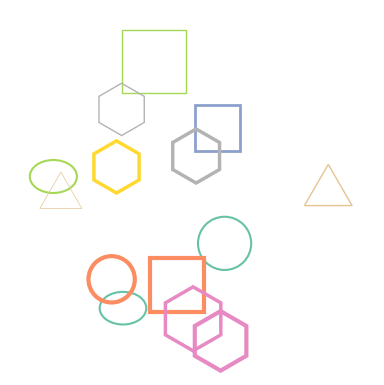[{"shape": "circle", "thickness": 1.5, "radius": 0.35, "center": [0.583, 0.368]}, {"shape": "oval", "thickness": 1.5, "radius": 0.3, "center": [0.319, 0.2]}, {"shape": "square", "thickness": 3, "radius": 0.35, "center": [0.46, 0.259]}, {"shape": "circle", "thickness": 3, "radius": 0.3, "center": [0.29, 0.275]}, {"shape": "square", "thickness": 2, "radius": 0.29, "center": [0.564, 0.667]}, {"shape": "hexagon", "thickness": 2.5, "radius": 0.42, "center": [0.502, 0.172]}, {"shape": "hexagon", "thickness": 3, "radius": 0.39, "center": [0.573, 0.115]}, {"shape": "oval", "thickness": 1.5, "radius": 0.31, "center": [0.139, 0.542]}, {"shape": "square", "thickness": 1, "radius": 0.41, "center": [0.4, 0.84]}, {"shape": "hexagon", "thickness": 2.5, "radius": 0.34, "center": [0.303, 0.566]}, {"shape": "triangle", "thickness": 1, "radius": 0.36, "center": [0.853, 0.502]}, {"shape": "triangle", "thickness": 0.5, "radius": 0.32, "center": [0.158, 0.49]}, {"shape": "hexagon", "thickness": 2.5, "radius": 0.35, "center": [0.509, 0.595]}, {"shape": "hexagon", "thickness": 1, "radius": 0.34, "center": [0.316, 0.716]}]